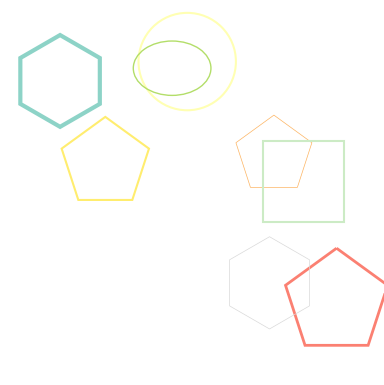[{"shape": "hexagon", "thickness": 3, "radius": 0.6, "center": [0.156, 0.79]}, {"shape": "circle", "thickness": 1.5, "radius": 0.63, "center": [0.486, 0.84]}, {"shape": "pentagon", "thickness": 2, "radius": 0.7, "center": [0.874, 0.216]}, {"shape": "pentagon", "thickness": 0.5, "radius": 0.52, "center": [0.711, 0.597]}, {"shape": "oval", "thickness": 1, "radius": 0.5, "center": [0.447, 0.823]}, {"shape": "hexagon", "thickness": 0.5, "radius": 0.6, "center": [0.7, 0.265]}, {"shape": "square", "thickness": 1.5, "radius": 0.53, "center": [0.788, 0.529]}, {"shape": "pentagon", "thickness": 1.5, "radius": 0.6, "center": [0.274, 0.577]}]